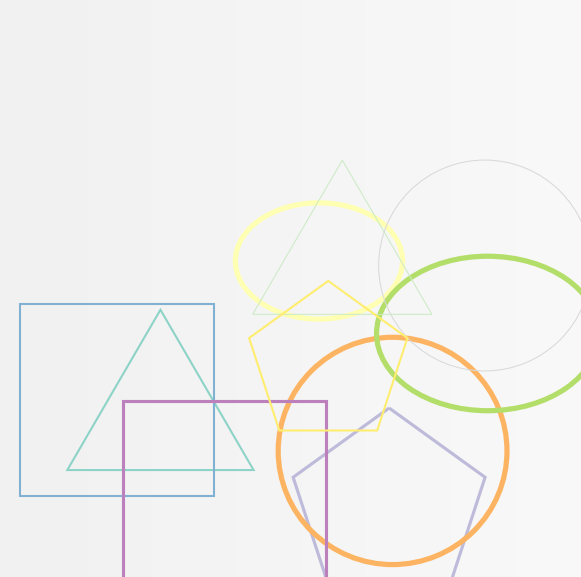[{"shape": "triangle", "thickness": 1, "radius": 0.93, "center": [0.276, 0.278]}, {"shape": "oval", "thickness": 2.5, "radius": 0.72, "center": [0.549, 0.547]}, {"shape": "pentagon", "thickness": 1.5, "radius": 0.87, "center": [0.669, 0.119]}, {"shape": "square", "thickness": 1, "radius": 0.83, "center": [0.201, 0.307]}, {"shape": "circle", "thickness": 2.5, "radius": 0.98, "center": [0.675, 0.218]}, {"shape": "oval", "thickness": 2.5, "radius": 0.96, "center": [0.839, 0.422]}, {"shape": "circle", "thickness": 0.5, "radius": 0.91, "center": [0.834, 0.539]}, {"shape": "square", "thickness": 1.5, "radius": 0.87, "center": [0.387, 0.13]}, {"shape": "triangle", "thickness": 0.5, "radius": 0.89, "center": [0.589, 0.544]}, {"shape": "pentagon", "thickness": 1, "radius": 0.72, "center": [0.565, 0.37]}]